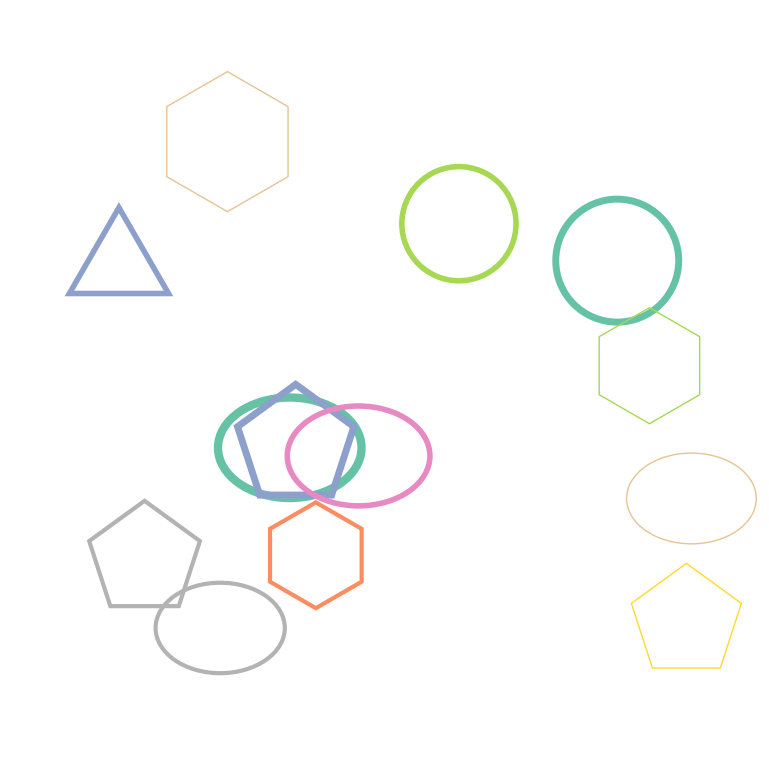[{"shape": "oval", "thickness": 3, "radius": 0.47, "center": [0.376, 0.418]}, {"shape": "circle", "thickness": 2.5, "radius": 0.4, "center": [0.802, 0.662]}, {"shape": "hexagon", "thickness": 1.5, "radius": 0.34, "center": [0.41, 0.279]}, {"shape": "pentagon", "thickness": 2.5, "radius": 0.4, "center": [0.384, 0.421]}, {"shape": "triangle", "thickness": 2, "radius": 0.37, "center": [0.154, 0.656]}, {"shape": "oval", "thickness": 2, "radius": 0.46, "center": [0.466, 0.408]}, {"shape": "circle", "thickness": 2, "radius": 0.37, "center": [0.596, 0.709]}, {"shape": "hexagon", "thickness": 0.5, "radius": 0.38, "center": [0.843, 0.525]}, {"shape": "pentagon", "thickness": 0.5, "radius": 0.38, "center": [0.891, 0.193]}, {"shape": "oval", "thickness": 0.5, "radius": 0.42, "center": [0.898, 0.353]}, {"shape": "hexagon", "thickness": 0.5, "radius": 0.45, "center": [0.295, 0.816]}, {"shape": "oval", "thickness": 1.5, "radius": 0.42, "center": [0.286, 0.184]}, {"shape": "pentagon", "thickness": 1.5, "radius": 0.38, "center": [0.188, 0.274]}]